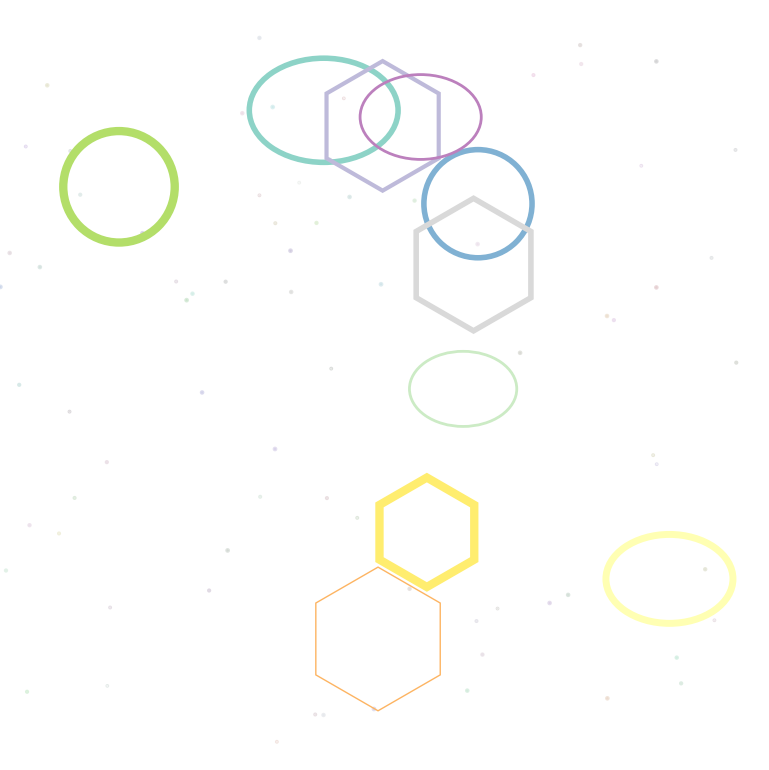[{"shape": "oval", "thickness": 2, "radius": 0.48, "center": [0.42, 0.857]}, {"shape": "oval", "thickness": 2.5, "radius": 0.41, "center": [0.869, 0.248]}, {"shape": "hexagon", "thickness": 1.5, "radius": 0.42, "center": [0.497, 0.837]}, {"shape": "circle", "thickness": 2, "radius": 0.35, "center": [0.621, 0.735]}, {"shape": "hexagon", "thickness": 0.5, "radius": 0.47, "center": [0.491, 0.17]}, {"shape": "circle", "thickness": 3, "radius": 0.36, "center": [0.155, 0.757]}, {"shape": "hexagon", "thickness": 2, "radius": 0.43, "center": [0.615, 0.656]}, {"shape": "oval", "thickness": 1, "radius": 0.39, "center": [0.546, 0.848]}, {"shape": "oval", "thickness": 1, "radius": 0.35, "center": [0.601, 0.495]}, {"shape": "hexagon", "thickness": 3, "radius": 0.36, "center": [0.554, 0.309]}]